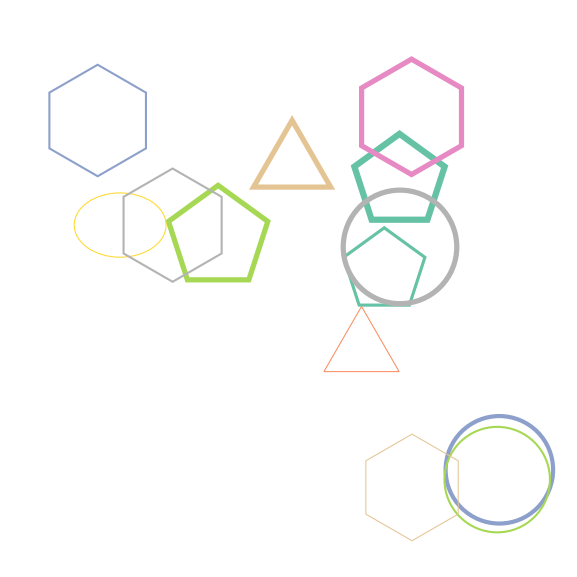[{"shape": "pentagon", "thickness": 3, "radius": 0.41, "center": [0.692, 0.685]}, {"shape": "pentagon", "thickness": 1.5, "radius": 0.37, "center": [0.665, 0.531]}, {"shape": "triangle", "thickness": 0.5, "radius": 0.38, "center": [0.626, 0.393]}, {"shape": "circle", "thickness": 2, "radius": 0.47, "center": [0.865, 0.186]}, {"shape": "hexagon", "thickness": 1, "radius": 0.48, "center": [0.169, 0.79]}, {"shape": "hexagon", "thickness": 2.5, "radius": 0.5, "center": [0.713, 0.797]}, {"shape": "circle", "thickness": 1, "radius": 0.46, "center": [0.861, 0.169]}, {"shape": "pentagon", "thickness": 2.5, "radius": 0.45, "center": [0.378, 0.588]}, {"shape": "oval", "thickness": 0.5, "radius": 0.4, "center": [0.208, 0.609]}, {"shape": "triangle", "thickness": 2.5, "radius": 0.39, "center": [0.506, 0.714]}, {"shape": "hexagon", "thickness": 0.5, "radius": 0.46, "center": [0.713, 0.155]}, {"shape": "hexagon", "thickness": 1, "radius": 0.49, "center": [0.299, 0.609]}, {"shape": "circle", "thickness": 2.5, "radius": 0.49, "center": [0.693, 0.572]}]